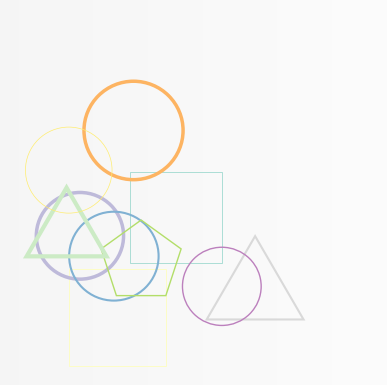[{"shape": "square", "thickness": 0.5, "radius": 0.59, "center": [0.453, 0.434]}, {"shape": "square", "thickness": 0.5, "radius": 0.63, "center": [0.304, 0.176]}, {"shape": "circle", "thickness": 2.5, "radius": 0.56, "center": [0.206, 0.387]}, {"shape": "circle", "thickness": 1.5, "radius": 0.58, "center": [0.294, 0.335]}, {"shape": "circle", "thickness": 2.5, "radius": 0.64, "center": [0.345, 0.661]}, {"shape": "pentagon", "thickness": 1, "radius": 0.54, "center": [0.364, 0.32]}, {"shape": "triangle", "thickness": 1.5, "radius": 0.72, "center": [0.658, 0.242]}, {"shape": "circle", "thickness": 1, "radius": 0.51, "center": [0.572, 0.256]}, {"shape": "triangle", "thickness": 3, "radius": 0.59, "center": [0.172, 0.394]}, {"shape": "circle", "thickness": 0.5, "radius": 0.56, "center": [0.177, 0.558]}]